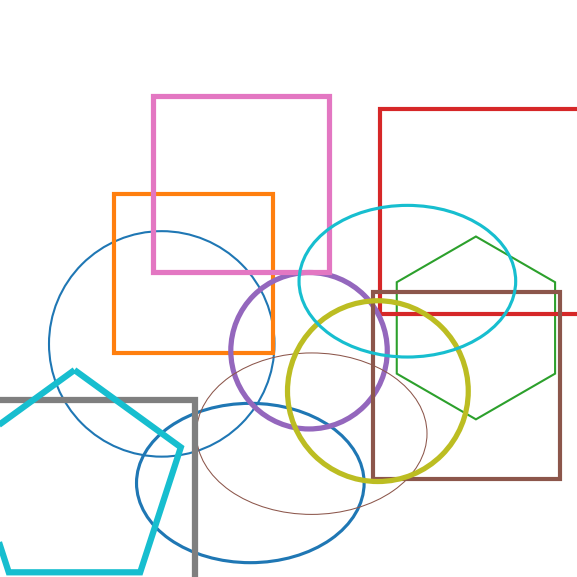[{"shape": "circle", "thickness": 1, "radius": 0.98, "center": [0.28, 0.404]}, {"shape": "oval", "thickness": 1.5, "radius": 0.99, "center": [0.433, 0.163]}, {"shape": "square", "thickness": 2, "radius": 0.69, "center": [0.335, 0.525]}, {"shape": "hexagon", "thickness": 1, "radius": 0.79, "center": [0.824, 0.431]}, {"shape": "square", "thickness": 2, "radius": 0.89, "center": [0.836, 0.633]}, {"shape": "circle", "thickness": 2.5, "radius": 0.68, "center": [0.535, 0.392]}, {"shape": "square", "thickness": 2, "radius": 0.81, "center": [0.808, 0.331]}, {"shape": "oval", "thickness": 0.5, "radius": 1.0, "center": [0.54, 0.248]}, {"shape": "square", "thickness": 2.5, "radius": 0.76, "center": [0.417, 0.681]}, {"shape": "square", "thickness": 3, "radius": 0.9, "center": [0.158, 0.125]}, {"shape": "circle", "thickness": 2.5, "radius": 0.78, "center": [0.654, 0.322]}, {"shape": "pentagon", "thickness": 3, "radius": 0.97, "center": [0.129, 0.165]}, {"shape": "oval", "thickness": 1.5, "radius": 0.94, "center": [0.705, 0.512]}]